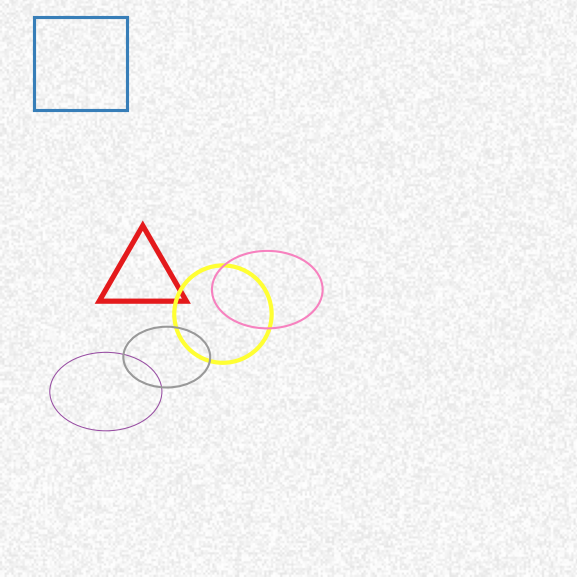[{"shape": "triangle", "thickness": 2.5, "radius": 0.44, "center": [0.247, 0.521]}, {"shape": "square", "thickness": 1.5, "radius": 0.4, "center": [0.139, 0.889]}, {"shape": "oval", "thickness": 0.5, "radius": 0.49, "center": [0.183, 0.321]}, {"shape": "circle", "thickness": 2, "radius": 0.42, "center": [0.386, 0.455]}, {"shape": "oval", "thickness": 1, "radius": 0.48, "center": [0.463, 0.498]}, {"shape": "oval", "thickness": 1, "radius": 0.38, "center": [0.289, 0.381]}]